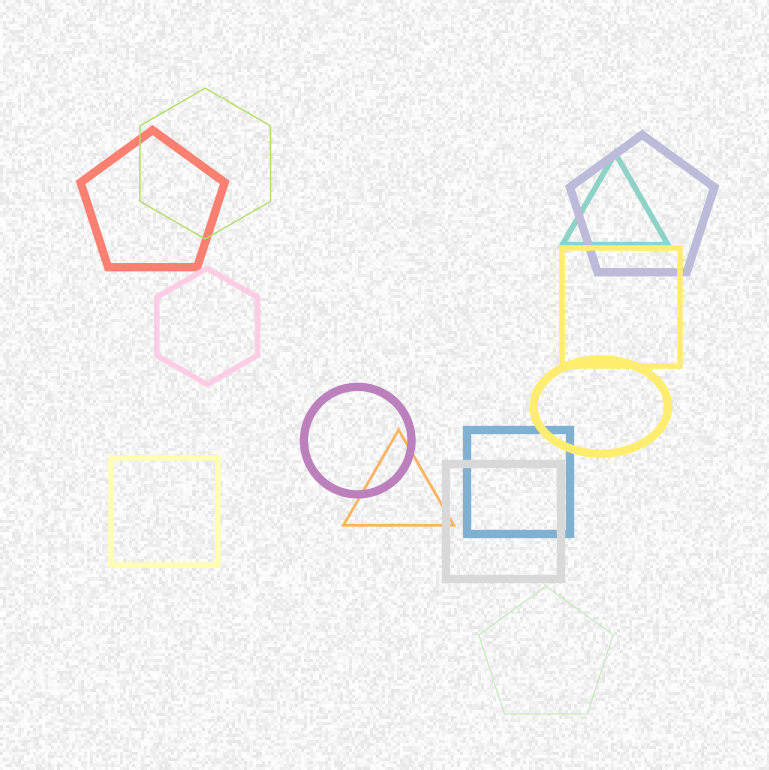[{"shape": "triangle", "thickness": 2, "radius": 0.4, "center": [0.799, 0.722]}, {"shape": "square", "thickness": 2, "radius": 0.35, "center": [0.214, 0.336]}, {"shape": "pentagon", "thickness": 3, "radius": 0.49, "center": [0.834, 0.726]}, {"shape": "pentagon", "thickness": 3, "radius": 0.49, "center": [0.198, 0.733]}, {"shape": "square", "thickness": 3, "radius": 0.34, "center": [0.673, 0.374]}, {"shape": "triangle", "thickness": 1, "radius": 0.41, "center": [0.518, 0.359]}, {"shape": "hexagon", "thickness": 0.5, "radius": 0.49, "center": [0.267, 0.788]}, {"shape": "hexagon", "thickness": 2, "radius": 0.38, "center": [0.269, 0.576]}, {"shape": "square", "thickness": 3, "radius": 0.37, "center": [0.654, 0.323]}, {"shape": "circle", "thickness": 3, "radius": 0.35, "center": [0.465, 0.428]}, {"shape": "pentagon", "thickness": 0.5, "radius": 0.46, "center": [0.709, 0.147]}, {"shape": "oval", "thickness": 3, "radius": 0.44, "center": [0.78, 0.472]}, {"shape": "square", "thickness": 2, "radius": 0.38, "center": [0.807, 0.601]}]